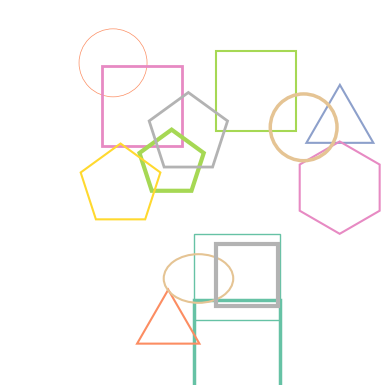[{"shape": "square", "thickness": 2.5, "radius": 0.56, "center": [0.615, 0.109]}, {"shape": "square", "thickness": 1, "radius": 0.56, "center": [0.615, 0.281]}, {"shape": "triangle", "thickness": 1.5, "radius": 0.47, "center": [0.437, 0.154]}, {"shape": "circle", "thickness": 0.5, "radius": 0.44, "center": [0.294, 0.837]}, {"shape": "triangle", "thickness": 1.5, "radius": 0.5, "center": [0.883, 0.679]}, {"shape": "square", "thickness": 2, "radius": 0.52, "center": [0.37, 0.724]}, {"shape": "hexagon", "thickness": 1.5, "radius": 0.6, "center": [0.882, 0.513]}, {"shape": "square", "thickness": 1.5, "radius": 0.52, "center": [0.664, 0.763]}, {"shape": "pentagon", "thickness": 3, "radius": 0.44, "center": [0.446, 0.575]}, {"shape": "pentagon", "thickness": 1.5, "radius": 0.54, "center": [0.313, 0.518]}, {"shape": "circle", "thickness": 2.5, "radius": 0.43, "center": [0.789, 0.669]}, {"shape": "oval", "thickness": 1.5, "radius": 0.45, "center": [0.516, 0.277]}, {"shape": "square", "thickness": 3, "radius": 0.4, "center": [0.641, 0.285]}, {"shape": "pentagon", "thickness": 2, "radius": 0.54, "center": [0.489, 0.653]}]